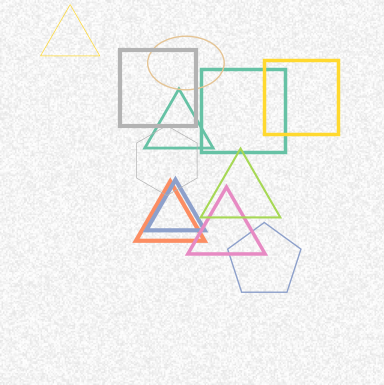[{"shape": "square", "thickness": 2.5, "radius": 0.54, "center": [0.631, 0.713]}, {"shape": "triangle", "thickness": 2, "radius": 0.51, "center": [0.465, 0.667]}, {"shape": "triangle", "thickness": 3, "radius": 0.51, "center": [0.442, 0.426]}, {"shape": "triangle", "thickness": 3, "radius": 0.44, "center": [0.456, 0.446]}, {"shape": "pentagon", "thickness": 1, "radius": 0.5, "center": [0.686, 0.322]}, {"shape": "triangle", "thickness": 2.5, "radius": 0.58, "center": [0.588, 0.398]}, {"shape": "triangle", "thickness": 1.5, "radius": 0.6, "center": [0.625, 0.495]}, {"shape": "triangle", "thickness": 0.5, "radius": 0.44, "center": [0.182, 0.899]}, {"shape": "square", "thickness": 2.5, "radius": 0.48, "center": [0.781, 0.748]}, {"shape": "oval", "thickness": 1, "radius": 0.5, "center": [0.483, 0.836]}, {"shape": "hexagon", "thickness": 0.5, "radius": 0.45, "center": [0.433, 0.583]}, {"shape": "square", "thickness": 3, "radius": 0.49, "center": [0.409, 0.771]}]